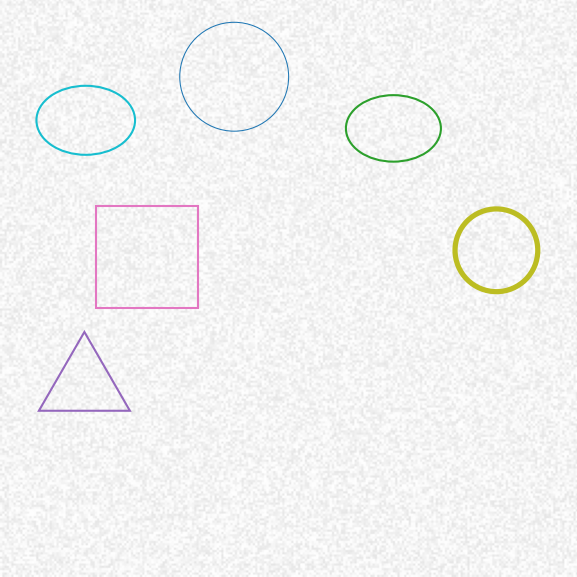[{"shape": "circle", "thickness": 0.5, "radius": 0.47, "center": [0.406, 0.866]}, {"shape": "oval", "thickness": 1, "radius": 0.41, "center": [0.681, 0.777]}, {"shape": "triangle", "thickness": 1, "radius": 0.45, "center": [0.146, 0.333]}, {"shape": "square", "thickness": 1, "radius": 0.44, "center": [0.254, 0.555]}, {"shape": "circle", "thickness": 2.5, "radius": 0.36, "center": [0.86, 0.566]}, {"shape": "oval", "thickness": 1, "radius": 0.43, "center": [0.148, 0.791]}]